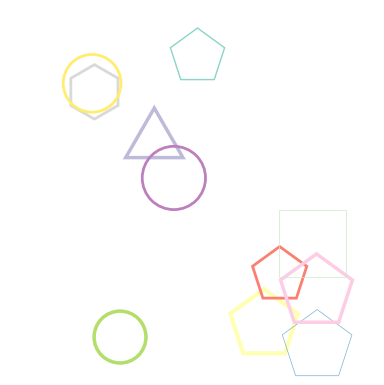[{"shape": "pentagon", "thickness": 1, "radius": 0.37, "center": [0.513, 0.853]}, {"shape": "pentagon", "thickness": 3, "radius": 0.46, "center": [0.686, 0.157]}, {"shape": "triangle", "thickness": 2.5, "radius": 0.43, "center": [0.401, 0.634]}, {"shape": "pentagon", "thickness": 2, "radius": 0.37, "center": [0.726, 0.286]}, {"shape": "pentagon", "thickness": 0.5, "radius": 0.48, "center": [0.824, 0.101]}, {"shape": "circle", "thickness": 2.5, "radius": 0.34, "center": [0.312, 0.124]}, {"shape": "pentagon", "thickness": 2.5, "radius": 0.49, "center": [0.822, 0.242]}, {"shape": "hexagon", "thickness": 2, "radius": 0.35, "center": [0.245, 0.761]}, {"shape": "circle", "thickness": 2, "radius": 0.41, "center": [0.452, 0.538]}, {"shape": "square", "thickness": 0.5, "radius": 0.43, "center": [0.811, 0.367]}, {"shape": "circle", "thickness": 2, "radius": 0.37, "center": [0.239, 0.784]}]